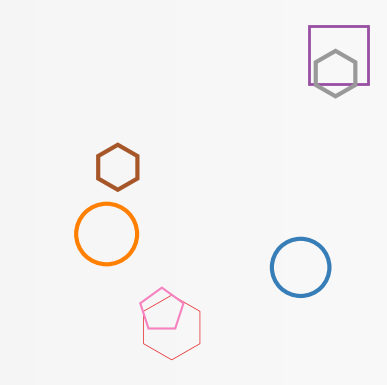[{"shape": "hexagon", "thickness": 0.5, "radius": 0.42, "center": [0.443, 0.149]}, {"shape": "circle", "thickness": 3, "radius": 0.37, "center": [0.776, 0.305]}, {"shape": "square", "thickness": 2, "radius": 0.38, "center": [0.873, 0.857]}, {"shape": "circle", "thickness": 3, "radius": 0.39, "center": [0.275, 0.392]}, {"shape": "hexagon", "thickness": 3, "radius": 0.29, "center": [0.304, 0.566]}, {"shape": "pentagon", "thickness": 1.5, "radius": 0.29, "center": [0.418, 0.194]}, {"shape": "hexagon", "thickness": 3, "radius": 0.29, "center": [0.866, 0.809]}]